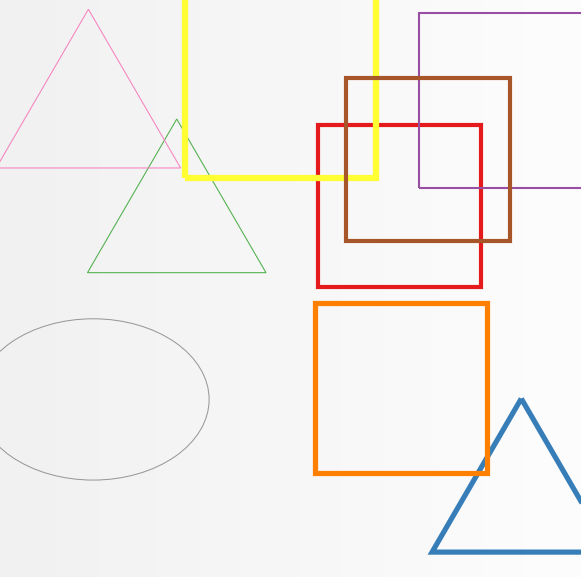[{"shape": "square", "thickness": 2, "radius": 0.7, "center": [0.687, 0.643]}, {"shape": "triangle", "thickness": 2.5, "radius": 0.89, "center": [0.897, 0.132]}, {"shape": "triangle", "thickness": 0.5, "radius": 0.89, "center": [0.304, 0.616]}, {"shape": "square", "thickness": 1, "radius": 0.75, "center": [0.871, 0.825]}, {"shape": "square", "thickness": 2.5, "radius": 0.74, "center": [0.69, 0.327]}, {"shape": "square", "thickness": 3, "radius": 0.82, "center": [0.482, 0.856]}, {"shape": "square", "thickness": 2, "radius": 0.7, "center": [0.737, 0.723]}, {"shape": "triangle", "thickness": 0.5, "radius": 0.92, "center": [0.152, 0.8]}, {"shape": "oval", "thickness": 0.5, "radius": 1.0, "center": [0.16, 0.307]}]